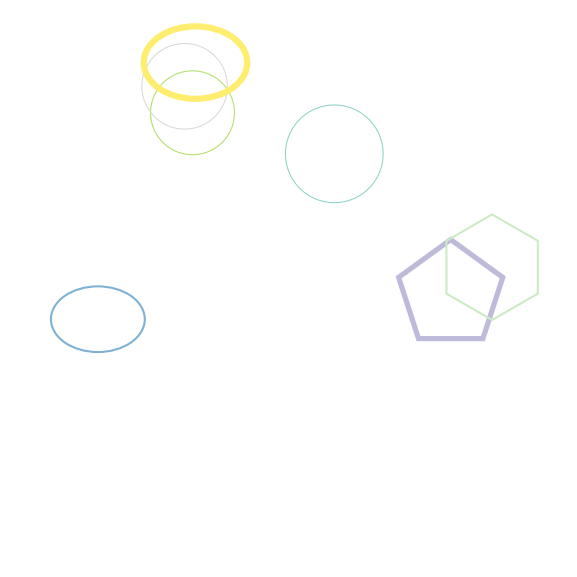[{"shape": "circle", "thickness": 0.5, "radius": 0.42, "center": [0.579, 0.733]}, {"shape": "pentagon", "thickness": 2.5, "radius": 0.47, "center": [0.78, 0.489]}, {"shape": "oval", "thickness": 1, "radius": 0.41, "center": [0.169, 0.446]}, {"shape": "circle", "thickness": 0.5, "radius": 0.36, "center": [0.333, 0.804]}, {"shape": "circle", "thickness": 0.5, "radius": 0.37, "center": [0.32, 0.85]}, {"shape": "hexagon", "thickness": 1, "radius": 0.46, "center": [0.852, 0.536]}, {"shape": "oval", "thickness": 3, "radius": 0.45, "center": [0.339, 0.891]}]